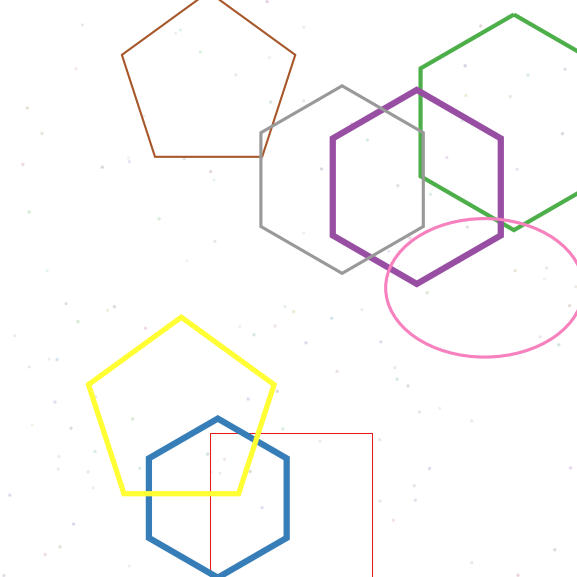[{"shape": "square", "thickness": 0.5, "radius": 0.7, "center": [0.504, 0.109]}, {"shape": "hexagon", "thickness": 3, "radius": 0.69, "center": [0.377, 0.137]}, {"shape": "hexagon", "thickness": 2, "radius": 0.93, "center": [0.89, 0.787]}, {"shape": "hexagon", "thickness": 3, "radius": 0.84, "center": [0.722, 0.675]}, {"shape": "pentagon", "thickness": 2.5, "radius": 0.84, "center": [0.314, 0.281]}, {"shape": "pentagon", "thickness": 1, "radius": 0.79, "center": [0.361, 0.855]}, {"shape": "oval", "thickness": 1.5, "radius": 0.86, "center": [0.839, 0.501]}, {"shape": "hexagon", "thickness": 1.5, "radius": 0.81, "center": [0.592, 0.688]}]